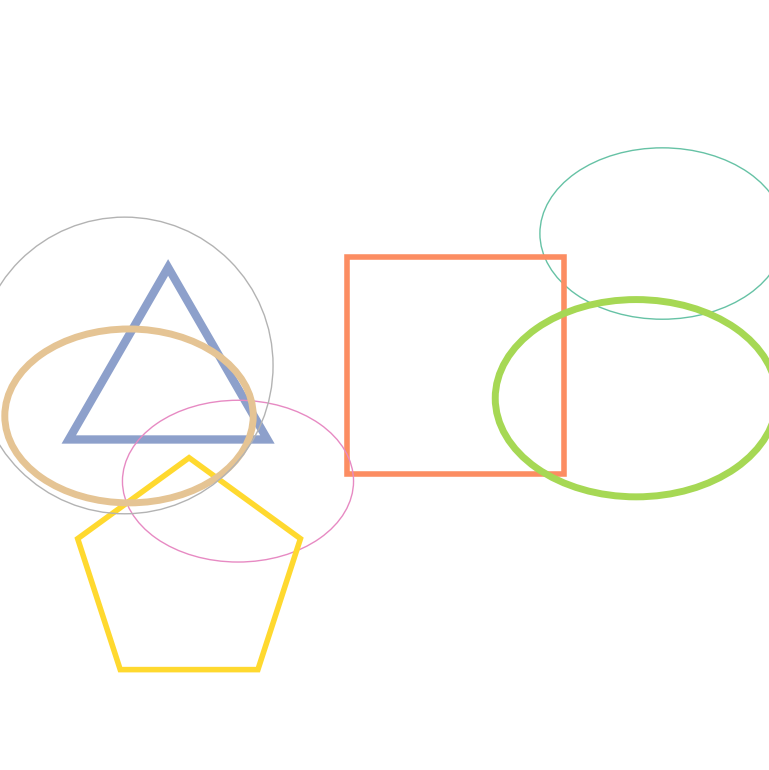[{"shape": "oval", "thickness": 0.5, "radius": 0.79, "center": [0.86, 0.697]}, {"shape": "square", "thickness": 2, "radius": 0.71, "center": [0.592, 0.525]}, {"shape": "triangle", "thickness": 3, "radius": 0.74, "center": [0.218, 0.504]}, {"shape": "oval", "thickness": 0.5, "radius": 0.75, "center": [0.309, 0.375]}, {"shape": "oval", "thickness": 2.5, "radius": 0.91, "center": [0.826, 0.483]}, {"shape": "pentagon", "thickness": 2, "radius": 0.76, "center": [0.246, 0.253]}, {"shape": "oval", "thickness": 2.5, "radius": 0.81, "center": [0.168, 0.46]}, {"shape": "circle", "thickness": 0.5, "radius": 0.96, "center": [0.162, 0.525]}]